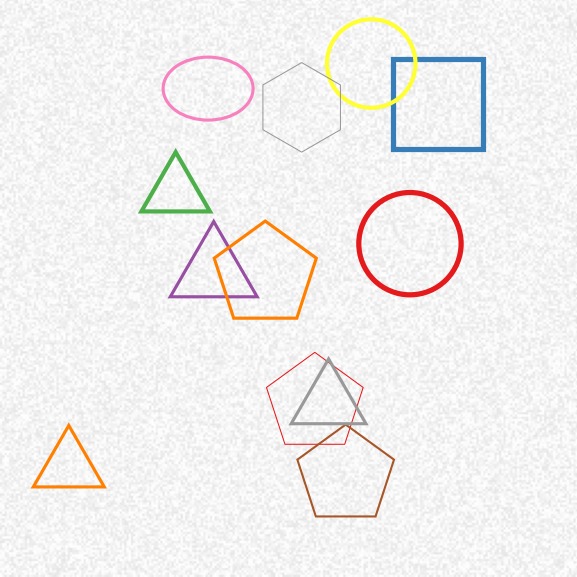[{"shape": "circle", "thickness": 2.5, "radius": 0.44, "center": [0.71, 0.577]}, {"shape": "pentagon", "thickness": 0.5, "radius": 0.44, "center": [0.545, 0.301]}, {"shape": "square", "thickness": 2.5, "radius": 0.39, "center": [0.758, 0.819]}, {"shape": "triangle", "thickness": 2, "radius": 0.34, "center": [0.304, 0.667]}, {"shape": "triangle", "thickness": 1.5, "radius": 0.43, "center": [0.37, 0.529]}, {"shape": "triangle", "thickness": 1.5, "radius": 0.35, "center": [0.119, 0.191]}, {"shape": "pentagon", "thickness": 1.5, "radius": 0.46, "center": [0.459, 0.523]}, {"shape": "circle", "thickness": 2, "radius": 0.38, "center": [0.643, 0.889]}, {"shape": "pentagon", "thickness": 1, "radius": 0.44, "center": [0.599, 0.176]}, {"shape": "oval", "thickness": 1.5, "radius": 0.39, "center": [0.36, 0.846]}, {"shape": "triangle", "thickness": 1.5, "radius": 0.37, "center": [0.569, 0.303]}, {"shape": "hexagon", "thickness": 0.5, "radius": 0.39, "center": [0.522, 0.813]}]